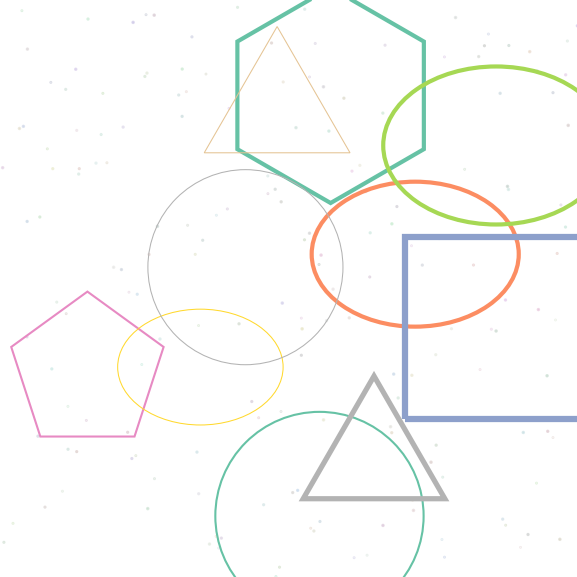[{"shape": "circle", "thickness": 1, "radius": 0.9, "center": [0.553, 0.106]}, {"shape": "hexagon", "thickness": 2, "radius": 0.93, "center": [0.572, 0.834]}, {"shape": "oval", "thickness": 2, "radius": 0.9, "center": [0.719, 0.559]}, {"shape": "square", "thickness": 3, "radius": 0.78, "center": [0.858, 0.431]}, {"shape": "pentagon", "thickness": 1, "radius": 0.69, "center": [0.151, 0.355]}, {"shape": "oval", "thickness": 2, "radius": 0.98, "center": [0.859, 0.747]}, {"shape": "oval", "thickness": 0.5, "radius": 0.72, "center": [0.347, 0.364]}, {"shape": "triangle", "thickness": 0.5, "radius": 0.73, "center": [0.48, 0.807]}, {"shape": "circle", "thickness": 0.5, "radius": 0.84, "center": [0.425, 0.536]}, {"shape": "triangle", "thickness": 2.5, "radius": 0.71, "center": [0.648, 0.206]}]